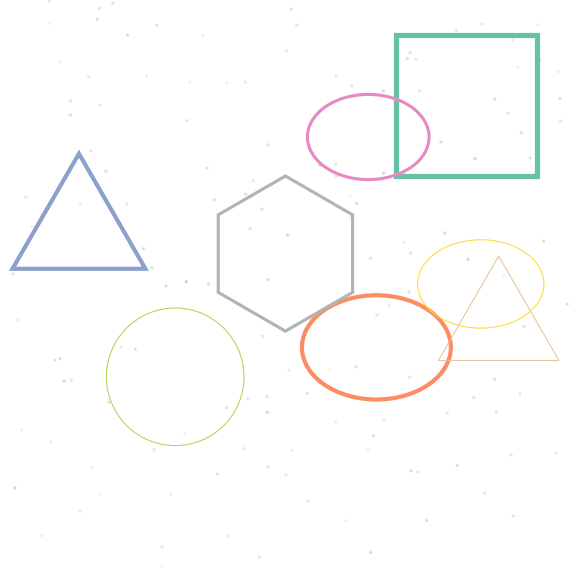[{"shape": "square", "thickness": 2.5, "radius": 0.61, "center": [0.808, 0.816]}, {"shape": "oval", "thickness": 2, "radius": 0.64, "center": [0.652, 0.398]}, {"shape": "triangle", "thickness": 2, "radius": 0.66, "center": [0.137, 0.6]}, {"shape": "oval", "thickness": 1.5, "radius": 0.53, "center": [0.638, 0.762]}, {"shape": "circle", "thickness": 0.5, "radius": 0.6, "center": [0.303, 0.347]}, {"shape": "oval", "thickness": 0.5, "radius": 0.55, "center": [0.832, 0.507]}, {"shape": "triangle", "thickness": 0.5, "radius": 0.6, "center": [0.864, 0.435]}, {"shape": "hexagon", "thickness": 1.5, "radius": 0.67, "center": [0.494, 0.56]}]